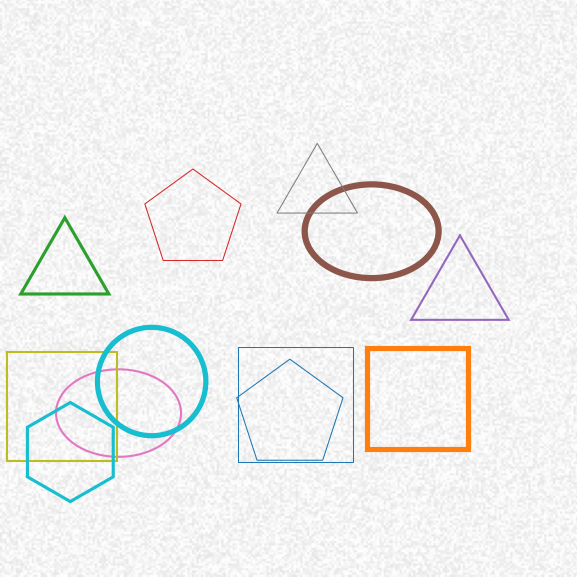[{"shape": "pentagon", "thickness": 0.5, "radius": 0.48, "center": [0.502, 0.28]}, {"shape": "square", "thickness": 0.5, "radius": 0.49, "center": [0.512, 0.299]}, {"shape": "square", "thickness": 2.5, "radius": 0.44, "center": [0.723, 0.309]}, {"shape": "triangle", "thickness": 1.5, "radius": 0.44, "center": [0.112, 0.534]}, {"shape": "pentagon", "thickness": 0.5, "radius": 0.44, "center": [0.334, 0.619]}, {"shape": "triangle", "thickness": 1, "radius": 0.49, "center": [0.796, 0.494]}, {"shape": "oval", "thickness": 3, "radius": 0.58, "center": [0.644, 0.599]}, {"shape": "oval", "thickness": 1, "radius": 0.54, "center": [0.205, 0.284]}, {"shape": "triangle", "thickness": 0.5, "radius": 0.4, "center": [0.549, 0.67]}, {"shape": "square", "thickness": 1, "radius": 0.47, "center": [0.107, 0.295]}, {"shape": "circle", "thickness": 2.5, "radius": 0.47, "center": [0.263, 0.339]}, {"shape": "hexagon", "thickness": 1.5, "radius": 0.43, "center": [0.122, 0.216]}]